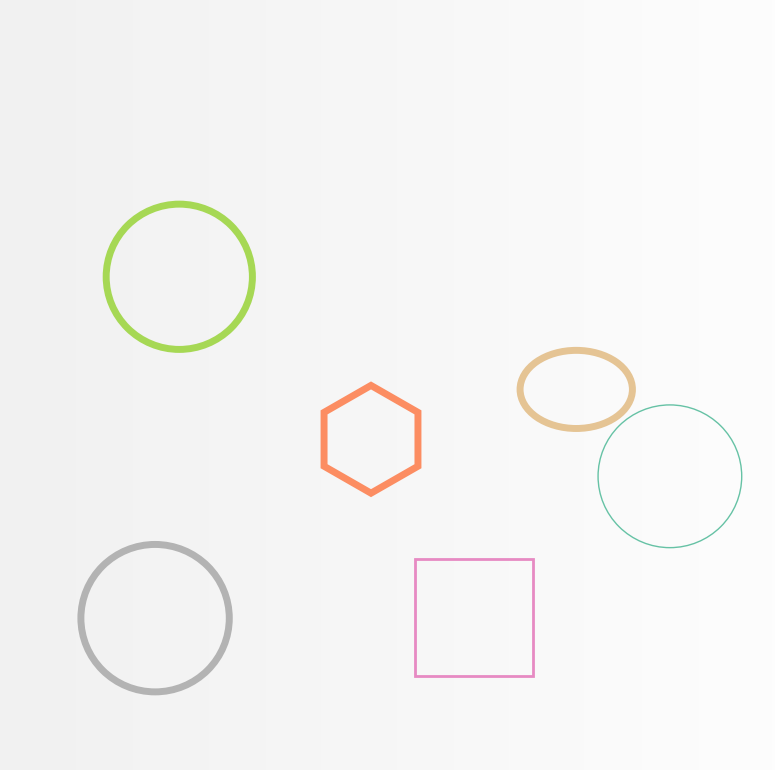[{"shape": "circle", "thickness": 0.5, "radius": 0.46, "center": [0.864, 0.381]}, {"shape": "hexagon", "thickness": 2.5, "radius": 0.35, "center": [0.479, 0.429]}, {"shape": "square", "thickness": 1, "radius": 0.38, "center": [0.612, 0.198]}, {"shape": "circle", "thickness": 2.5, "radius": 0.47, "center": [0.231, 0.641]}, {"shape": "oval", "thickness": 2.5, "radius": 0.36, "center": [0.744, 0.494]}, {"shape": "circle", "thickness": 2.5, "radius": 0.48, "center": [0.2, 0.197]}]